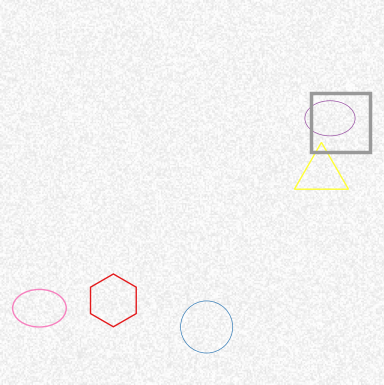[{"shape": "hexagon", "thickness": 1, "radius": 0.34, "center": [0.294, 0.22]}, {"shape": "circle", "thickness": 0.5, "radius": 0.34, "center": [0.537, 0.151]}, {"shape": "oval", "thickness": 0.5, "radius": 0.33, "center": [0.857, 0.693]}, {"shape": "triangle", "thickness": 1, "radius": 0.41, "center": [0.835, 0.549]}, {"shape": "oval", "thickness": 1, "radius": 0.35, "center": [0.102, 0.199]}, {"shape": "square", "thickness": 2.5, "radius": 0.38, "center": [0.885, 0.683]}]